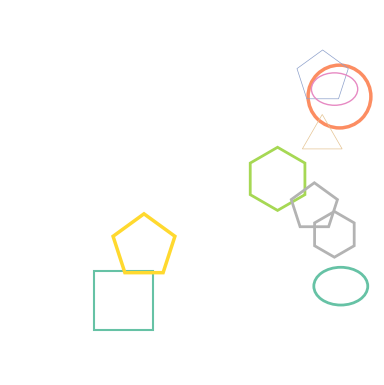[{"shape": "oval", "thickness": 2, "radius": 0.35, "center": [0.885, 0.257]}, {"shape": "square", "thickness": 1.5, "radius": 0.38, "center": [0.322, 0.22]}, {"shape": "circle", "thickness": 2.5, "radius": 0.41, "center": [0.882, 0.749]}, {"shape": "pentagon", "thickness": 0.5, "radius": 0.35, "center": [0.838, 0.8]}, {"shape": "oval", "thickness": 1, "radius": 0.3, "center": [0.869, 0.769]}, {"shape": "hexagon", "thickness": 2, "radius": 0.41, "center": [0.721, 0.535]}, {"shape": "pentagon", "thickness": 2.5, "radius": 0.42, "center": [0.374, 0.36]}, {"shape": "triangle", "thickness": 0.5, "radius": 0.3, "center": [0.837, 0.643]}, {"shape": "hexagon", "thickness": 2, "radius": 0.3, "center": [0.869, 0.391]}, {"shape": "pentagon", "thickness": 2, "radius": 0.32, "center": [0.817, 0.462]}]